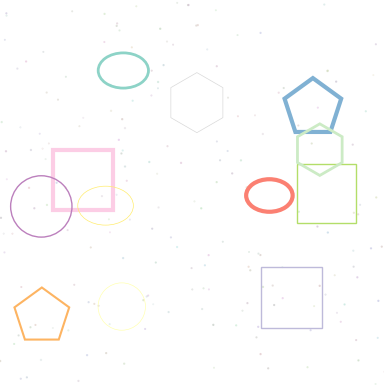[{"shape": "oval", "thickness": 2, "radius": 0.33, "center": [0.32, 0.817]}, {"shape": "circle", "thickness": 0.5, "radius": 0.31, "center": [0.316, 0.204]}, {"shape": "square", "thickness": 1, "radius": 0.39, "center": [0.757, 0.226]}, {"shape": "oval", "thickness": 3, "radius": 0.3, "center": [0.7, 0.492]}, {"shape": "pentagon", "thickness": 3, "radius": 0.39, "center": [0.813, 0.72]}, {"shape": "pentagon", "thickness": 1.5, "radius": 0.37, "center": [0.109, 0.178]}, {"shape": "square", "thickness": 1, "radius": 0.38, "center": [0.849, 0.497]}, {"shape": "square", "thickness": 3, "radius": 0.39, "center": [0.216, 0.532]}, {"shape": "hexagon", "thickness": 0.5, "radius": 0.39, "center": [0.511, 0.733]}, {"shape": "circle", "thickness": 1, "radius": 0.4, "center": [0.107, 0.464]}, {"shape": "hexagon", "thickness": 2, "radius": 0.33, "center": [0.831, 0.611]}, {"shape": "oval", "thickness": 0.5, "radius": 0.36, "center": [0.274, 0.466]}]